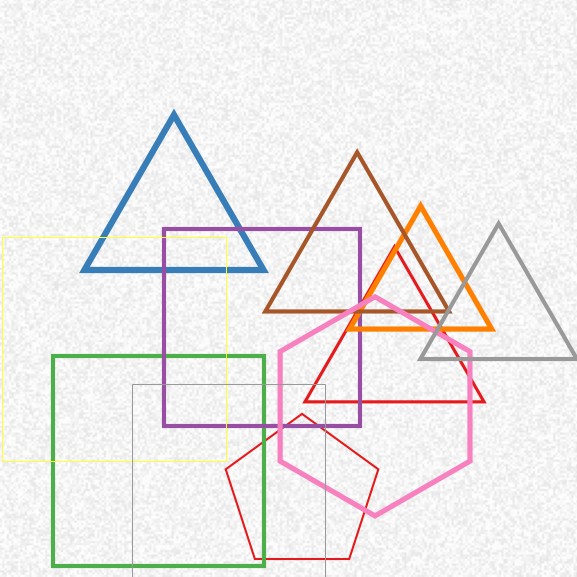[{"shape": "pentagon", "thickness": 1, "radius": 0.69, "center": [0.523, 0.144]}, {"shape": "triangle", "thickness": 1.5, "radius": 0.9, "center": [0.683, 0.393]}, {"shape": "triangle", "thickness": 3, "radius": 0.9, "center": [0.301, 0.621]}, {"shape": "square", "thickness": 2, "radius": 0.91, "center": [0.275, 0.201]}, {"shape": "square", "thickness": 2, "radius": 0.85, "center": [0.454, 0.432]}, {"shape": "triangle", "thickness": 2.5, "radius": 0.71, "center": [0.728, 0.5]}, {"shape": "square", "thickness": 0.5, "radius": 0.97, "center": [0.198, 0.395]}, {"shape": "triangle", "thickness": 2, "radius": 0.92, "center": [0.618, 0.552]}, {"shape": "hexagon", "thickness": 2.5, "radius": 0.95, "center": [0.649, 0.296]}, {"shape": "square", "thickness": 0.5, "radius": 0.84, "center": [0.396, 0.168]}, {"shape": "triangle", "thickness": 2, "radius": 0.78, "center": [0.863, 0.456]}]